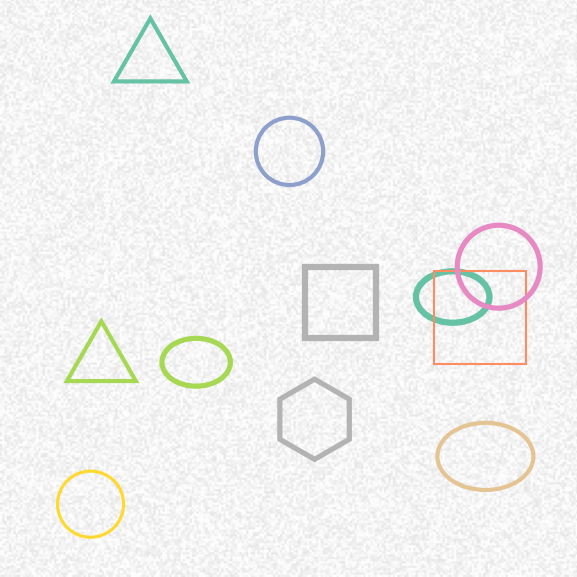[{"shape": "oval", "thickness": 3, "radius": 0.32, "center": [0.784, 0.485]}, {"shape": "triangle", "thickness": 2, "radius": 0.36, "center": [0.26, 0.895]}, {"shape": "square", "thickness": 1, "radius": 0.4, "center": [0.831, 0.449]}, {"shape": "circle", "thickness": 2, "radius": 0.29, "center": [0.501, 0.737]}, {"shape": "circle", "thickness": 2.5, "radius": 0.36, "center": [0.864, 0.537]}, {"shape": "oval", "thickness": 2.5, "radius": 0.3, "center": [0.34, 0.372]}, {"shape": "triangle", "thickness": 2, "radius": 0.34, "center": [0.176, 0.374]}, {"shape": "circle", "thickness": 1.5, "radius": 0.29, "center": [0.157, 0.126]}, {"shape": "oval", "thickness": 2, "radius": 0.42, "center": [0.841, 0.209]}, {"shape": "hexagon", "thickness": 2.5, "radius": 0.35, "center": [0.545, 0.273]}, {"shape": "square", "thickness": 3, "radius": 0.31, "center": [0.59, 0.475]}]